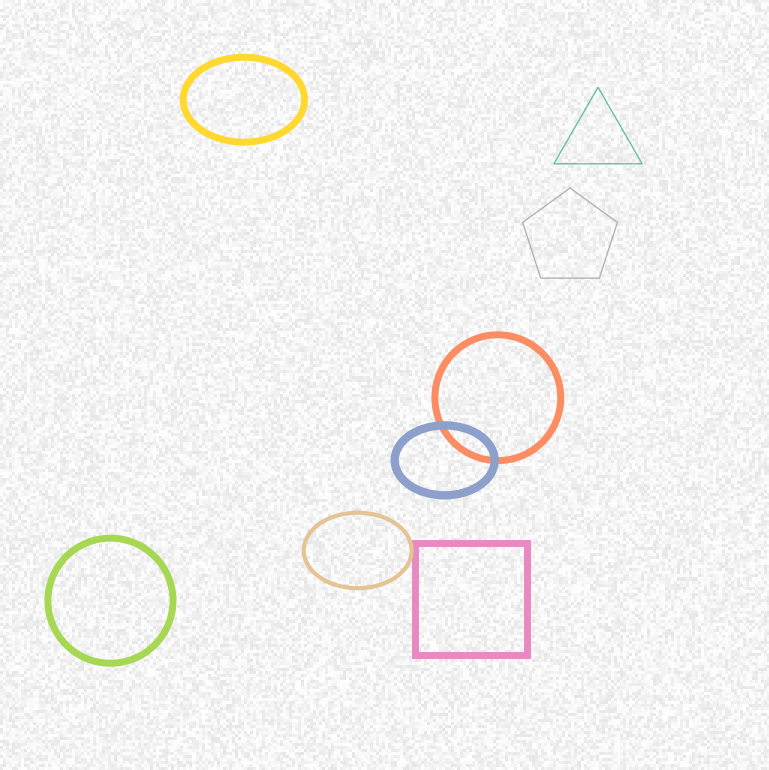[{"shape": "triangle", "thickness": 0.5, "radius": 0.33, "center": [0.777, 0.82]}, {"shape": "circle", "thickness": 2.5, "radius": 0.41, "center": [0.646, 0.484]}, {"shape": "oval", "thickness": 3, "radius": 0.32, "center": [0.578, 0.402]}, {"shape": "square", "thickness": 2.5, "radius": 0.37, "center": [0.611, 0.222]}, {"shape": "circle", "thickness": 2.5, "radius": 0.41, "center": [0.143, 0.22]}, {"shape": "oval", "thickness": 2.5, "radius": 0.39, "center": [0.317, 0.871]}, {"shape": "oval", "thickness": 1.5, "radius": 0.35, "center": [0.465, 0.285]}, {"shape": "pentagon", "thickness": 0.5, "radius": 0.32, "center": [0.74, 0.691]}]